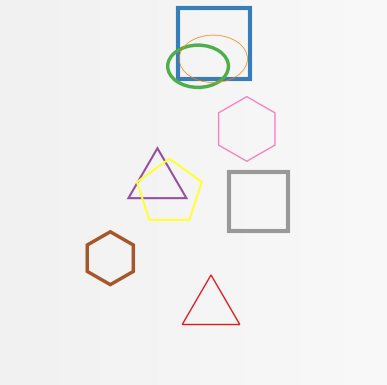[{"shape": "triangle", "thickness": 1, "radius": 0.43, "center": [0.545, 0.2]}, {"shape": "square", "thickness": 3, "radius": 0.46, "center": [0.552, 0.888]}, {"shape": "oval", "thickness": 2.5, "radius": 0.39, "center": [0.511, 0.828]}, {"shape": "triangle", "thickness": 1.5, "radius": 0.43, "center": [0.406, 0.529]}, {"shape": "oval", "thickness": 0.5, "radius": 0.44, "center": [0.55, 0.847]}, {"shape": "pentagon", "thickness": 1.5, "radius": 0.44, "center": [0.437, 0.5]}, {"shape": "hexagon", "thickness": 2.5, "radius": 0.34, "center": [0.285, 0.329]}, {"shape": "hexagon", "thickness": 1, "radius": 0.42, "center": [0.637, 0.665]}, {"shape": "square", "thickness": 3, "radius": 0.38, "center": [0.667, 0.476]}]